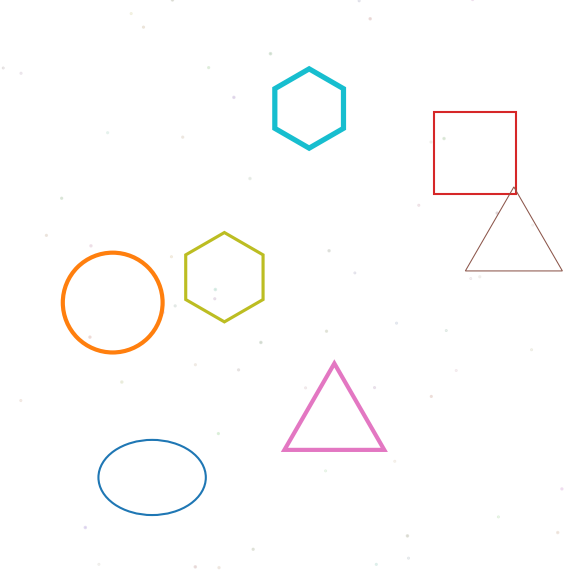[{"shape": "oval", "thickness": 1, "radius": 0.46, "center": [0.263, 0.172]}, {"shape": "circle", "thickness": 2, "radius": 0.43, "center": [0.195, 0.475]}, {"shape": "square", "thickness": 1, "radius": 0.35, "center": [0.822, 0.734]}, {"shape": "triangle", "thickness": 0.5, "radius": 0.48, "center": [0.89, 0.578]}, {"shape": "triangle", "thickness": 2, "radius": 0.5, "center": [0.579, 0.27]}, {"shape": "hexagon", "thickness": 1.5, "radius": 0.39, "center": [0.389, 0.519]}, {"shape": "hexagon", "thickness": 2.5, "radius": 0.34, "center": [0.535, 0.811]}]